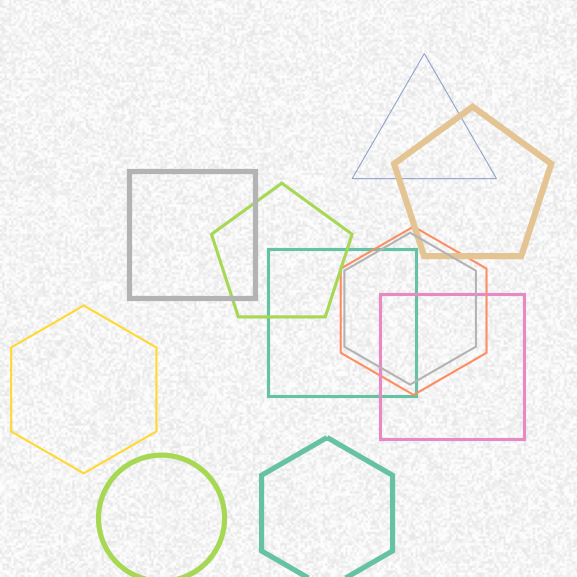[{"shape": "square", "thickness": 1.5, "radius": 0.64, "center": [0.592, 0.441]}, {"shape": "hexagon", "thickness": 2.5, "radius": 0.65, "center": [0.566, 0.111]}, {"shape": "hexagon", "thickness": 1, "radius": 0.73, "center": [0.716, 0.461]}, {"shape": "triangle", "thickness": 0.5, "radius": 0.72, "center": [0.735, 0.762]}, {"shape": "square", "thickness": 1.5, "radius": 0.63, "center": [0.783, 0.365]}, {"shape": "circle", "thickness": 2.5, "radius": 0.55, "center": [0.28, 0.102]}, {"shape": "pentagon", "thickness": 1.5, "radius": 0.64, "center": [0.488, 0.554]}, {"shape": "hexagon", "thickness": 1, "radius": 0.73, "center": [0.145, 0.325]}, {"shape": "pentagon", "thickness": 3, "radius": 0.72, "center": [0.819, 0.671]}, {"shape": "hexagon", "thickness": 1, "radius": 0.66, "center": [0.71, 0.465]}, {"shape": "square", "thickness": 2.5, "radius": 0.55, "center": [0.333, 0.594]}]